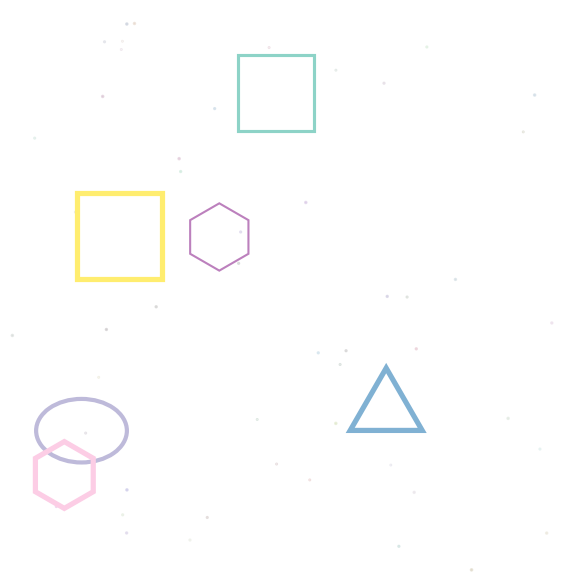[{"shape": "square", "thickness": 1.5, "radius": 0.33, "center": [0.478, 0.837]}, {"shape": "oval", "thickness": 2, "radius": 0.39, "center": [0.141, 0.253]}, {"shape": "triangle", "thickness": 2.5, "radius": 0.36, "center": [0.669, 0.29]}, {"shape": "hexagon", "thickness": 2.5, "radius": 0.29, "center": [0.111, 0.177]}, {"shape": "hexagon", "thickness": 1, "radius": 0.29, "center": [0.38, 0.589]}, {"shape": "square", "thickness": 2.5, "radius": 0.37, "center": [0.207, 0.591]}]